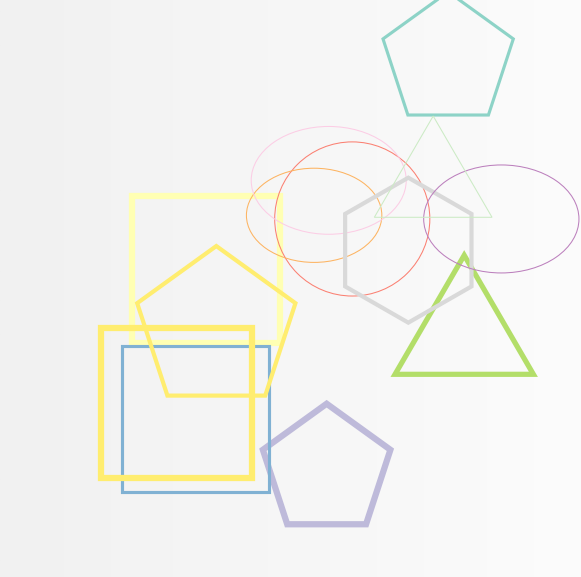[{"shape": "pentagon", "thickness": 1.5, "radius": 0.59, "center": [0.771, 0.895]}, {"shape": "square", "thickness": 3, "radius": 0.64, "center": [0.354, 0.532]}, {"shape": "pentagon", "thickness": 3, "radius": 0.58, "center": [0.562, 0.185]}, {"shape": "circle", "thickness": 0.5, "radius": 0.67, "center": [0.606, 0.62]}, {"shape": "square", "thickness": 1.5, "radius": 0.64, "center": [0.336, 0.274]}, {"shape": "oval", "thickness": 0.5, "radius": 0.58, "center": [0.54, 0.626]}, {"shape": "triangle", "thickness": 2.5, "radius": 0.69, "center": [0.799, 0.42]}, {"shape": "oval", "thickness": 0.5, "radius": 0.67, "center": [0.566, 0.687]}, {"shape": "hexagon", "thickness": 2, "radius": 0.63, "center": [0.702, 0.566]}, {"shape": "oval", "thickness": 0.5, "radius": 0.67, "center": [0.862, 0.62]}, {"shape": "triangle", "thickness": 0.5, "radius": 0.58, "center": [0.745, 0.681]}, {"shape": "square", "thickness": 3, "radius": 0.65, "center": [0.304, 0.301]}, {"shape": "pentagon", "thickness": 2, "radius": 0.72, "center": [0.372, 0.43]}]